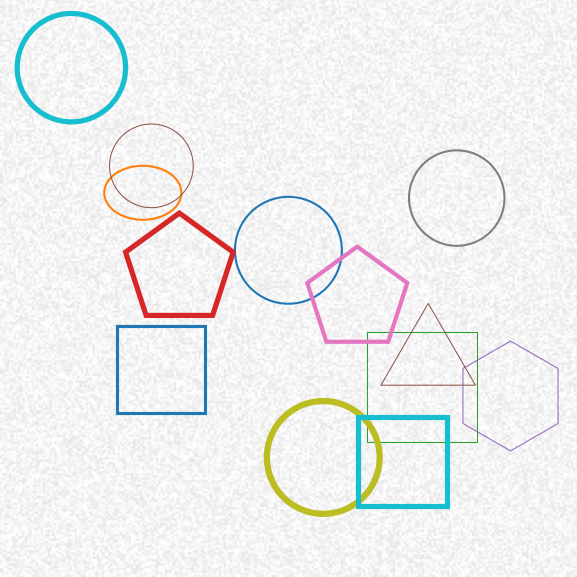[{"shape": "square", "thickness": 1.5, "radius": 0.38, "center": [0.279, 0.36]}, {"shape": "circle", "thickness": 1, "radius": 0.46, "center": [0.499, 0.566]}, {"shape": "oval", "thickness": 1, "radius": 0.33, "center": [0.247, 0.665]}, {"shape": "square", "thickness": 0.5, "radius": 0.48, "center": [0.731, 0.329]}, {"shape": "pentagon", "thickness": 2.5, "radius": 0.49, "center": [0.311, 0.532]}, {"shape": "hexagon", "thickness": 0.5, "radius": 0.48, "center": [0.884, 0.313]}, {"shape": "circle", "thickness": 0.5, "radius": 0.36, "center": [0.262, 0.712]}, {"shape": "triangle", "thickness": 0.5, "radius": 0.47, "center": [0.741, 0.379]}, {"shape": "pentagon", "thickness": 2, "radius": 0.46, "center": [0.619, 0.481]}, {"shape": "circle", "thickness": 1, "radius": 0.41, "center": [0.791, 0.656]}, {"shape": "circle", "thickness": 3, "radius": 0.49, "center": [0.56, 0.207]}, {"shape": "circle", "thickness": 2.5, "radius": 0.47, "center": [0.124, 0.882]}, {"shape": "square", "thickness": 2.5, "radius": 0.39, "center": [0.697, 0.2]}]